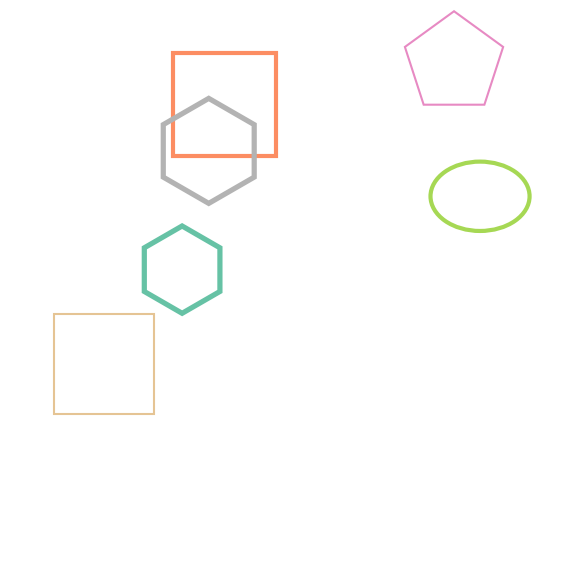[{"shape": "hexagon", "thickness": 2.5, "radius": 0.38, "center": [0.315, 0.532]}, {"shape": "square", "thickness": 2, "radius": 0.45, "center": [0.389, 0.819]}, {"shape": "pentagon", "thickness": 1, "radius": 0.45, "center": [0.786, 0.89]}, {"shape": "oval", "thickness": 2, "radius": 0.43, "center": [0.831, 0.659]}, {"shape": "square", "thickness": 1, "radius": 0.43, "center": [0.18, 0.369]}, {"shape": "hexagon", "thickness": 2.5, "radius": 0.45, "center": [0.361, 0.738]}]